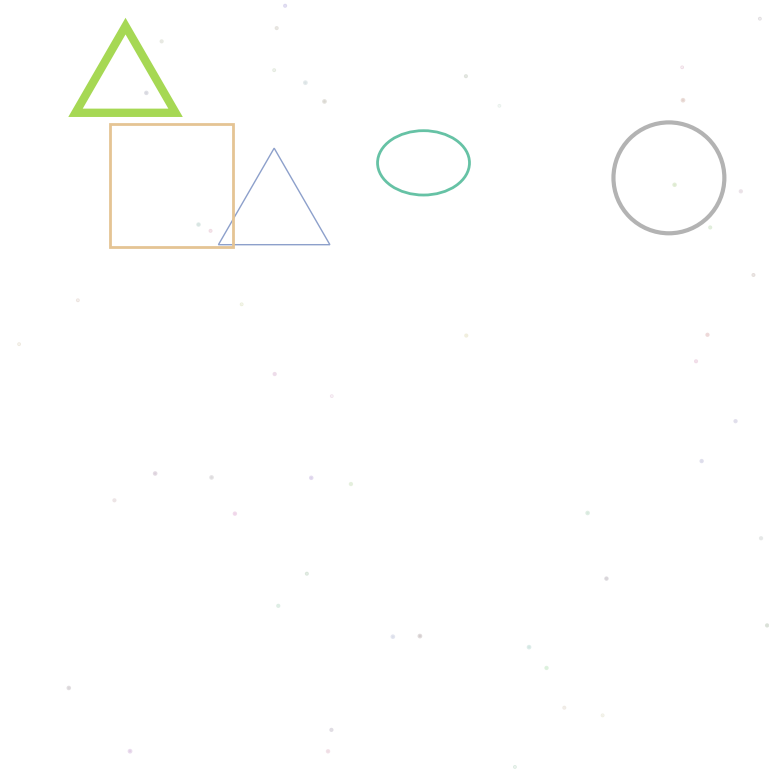[{"shape": "oval", "thickness": 1, "radius": 0.3, "center": [0.55, 0.789]}, {"shape": "triangle", "thickness": 0.5, "radius": 0.42, "center": [0.356, 0.724]}, {"shape": "triangle", "thickness": 3, "radius": 0.38, "center": [0.163, 0.891]}, {"shape": "square", "thickness": 1, "radius": 0.4, "center": [0.223, 0.759]}, {"shape": "circle", "thickness": 1.5, "radius": 0.36, "center": [0.869, 0.769]}]